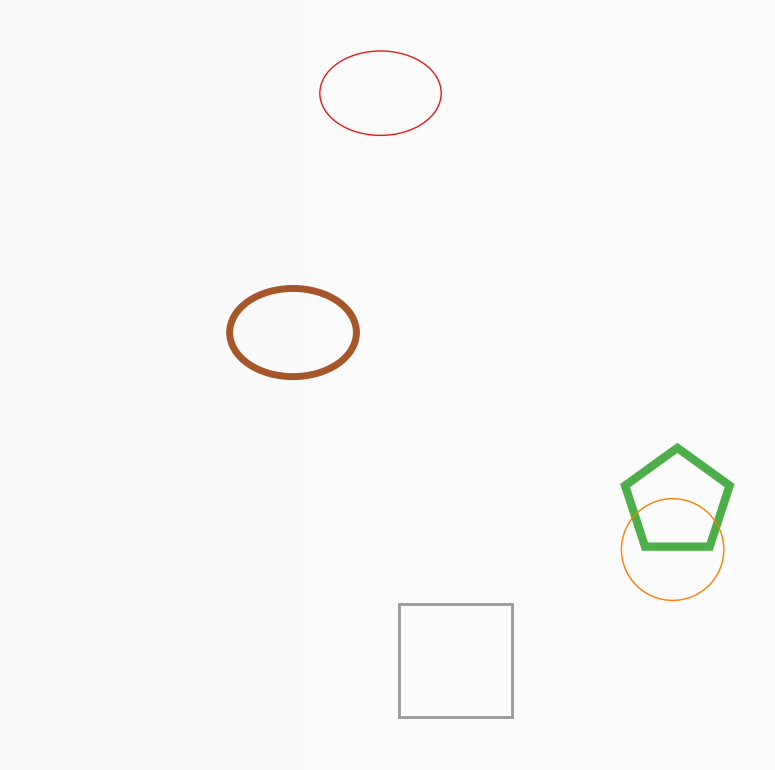[{"shape": "oval", "thickness": 0.5, "radius": 0.39, "center": [0.491, 0.879]}, {"shape": "pentagon", "thickness": 3, "radius": 0.35, "center": [0.874, 0.347]}, {"shape": "circle", "thickness": 0.5, "radius": 0.33, "center": [0.868, 0.286]}, {"shape": "oval", "thickness": 2.5, "radius": 0.41, "center": [0.378, 0.568]}, {"shape": "square", "thickness": 1, "radius": 0.37, "center": [0.588, 0.142]}]